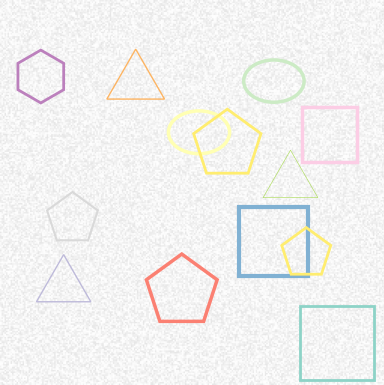[{"shape": "square", "thickness": 2, "radius": 0.48, "center": [0.876, 0.11]}, {"shape": "oval", "thickness": 2.5, "radius": 0.4, "center": [0.517, 0.656]}, {"shape": "triangle", "thickness": 1, "radius": 0.41, "center": [0.165, 0.257]}, {"shape": "pentagon", "thickness": 2.5, "radius": 0.48, "center": [0.472, 0.243]}, {"shape": "square", "thickness": 3, "radius": 0.45, "center": [0.71, 0.374]}, {"shape": "triangle", "thickness": 1, "radius": 0.43, "center": [0.352, 0.786]}, {"shape": "triangle", "thickness": 0.5, "radius": 0.41, "center": [0.755, 0.528]}, {"shape": "square", "thickness": 2.5, "radius": 0.36, "center": [0.856, 0.651]}, {"shape": "pentagon", "thickness": 1.5, "radius": 0.35, "center": [0.188, 0.432]}, {"shape": "hexagon", "thickness": 2, "radius": 0.34, "center": [0.106, 0.801]}, {"shape": "oval", "thickness": 2.5, "radius": 0.39, "center": [0.711, 0.789]}, {"shape": "pentagon", "thickness": 2, "radius": 0.33, "center": [0.796, 0.342]}, {"shape": "pentagon", "thickness": 2, "radius": 0.46, "center": [0.59, 0.625]}]